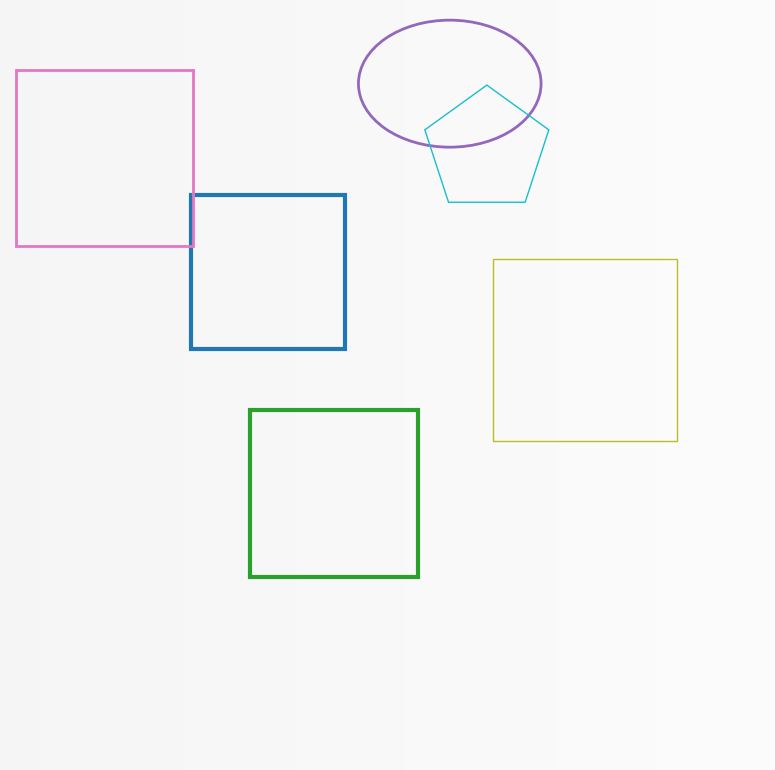[{"shape": "square", "thickness": 1.5, "radius": 0.5, "center": [0.346, 0.647]}, {"shape": "square", "thickness": 1.5, "radius": 0.54, "center": [0.431, 0.359]}, {"shape": "oval", "thickness": 1, "radius": 0.59, "center": [0.58, 0.891]}, {"shape": "square", "thickness": 1, "radius": 0.57, "center": [0.135, 0.795]}, {"shape": "square", "thickness": 0.5, "radius": 0.59, "center": [0.755, 0.546]}, {"shape": "pentagon", "thickness": 0.5, "radius": 0.42, "center": [0.628, 0.805]}]